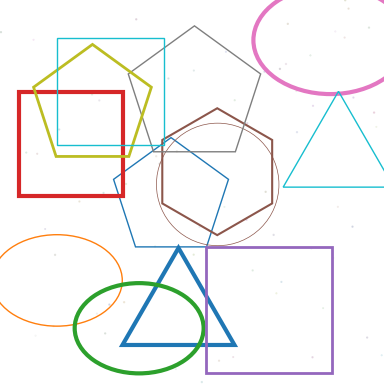[{"shape": "triangle", "thickness": 3, "radius": 0.84, "center": [0.464, 0.188]}, {"shape": "pentagon", "thickness": 1, "radius": 0.78, "center": [0.444, 0.486]}, {"shape": "oval", "thickness": 1, "radius": 0.85, "center": [0.148, 0.272]}, {"shape": "oval", "thickness": 3, "radius": 0.84, "center": [0.361, 0.147]}, {"shape": "square", "thickness": 3, "radius": 0.68, "center": [0.184, 0.625]}, {"shape": "square", "thickness": 2, "radius": 0.82, "center": [0.699, 0.194]}, {"shape": "circle", "thickness": 0.5, "radius": 0.8, "center": [0.565, 0.521]}, {"shape": "hexagon", "thickness": 1.5, "radius": 0.82, "center": [0.564, 0.554]}, {"shape": "oval", "thickness": 3, "radius": 1.0, "center": [0.858, 0.896]}, {"shape": "pentagon", "thickness": 1, "radius": 0.9, "center": [0.505, 0.752]}, {"shape": "pentagon", "thickness": 2, "radius": 0.8, "center": [0.24, 0.724]}, {"shape": "triangle", "thickness": 1, "radius": 0.83, "center": [0.879, 0.597]}, {"shape": "square", "thickness": 1, "radius": 0.7, "center": [0.287, 0.763]}]